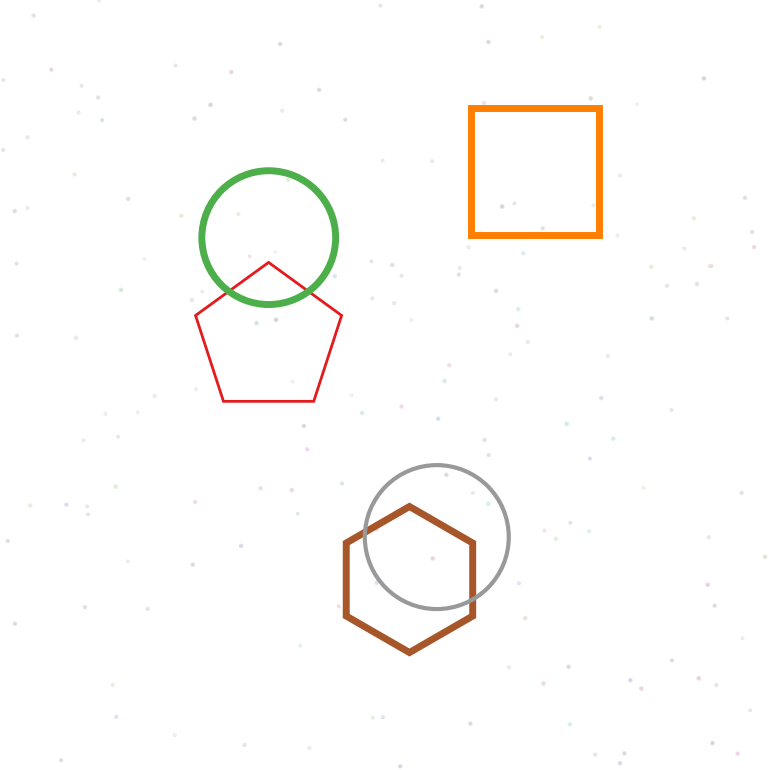[{"shape": "pentagon", "thickness": 1, "radius": 0.5, "center": [0.349, 0.559]}, {"shape": "circle", "thickness": 2.5, "radius": 0.43, "center": [0.349, 0.691]}, {"shape": "square", "thickness": 2.5, "radius": 0.41, "center": [0.695, 0.778]}, {"shape": "hexagon", "thickness": 2.5, "radius": 0.47, "center": [0.532, 0.247]}, {"shape": "circle", "thickness": 1.5, "radius": 0.47, "center": [0.567, 0.302]}]